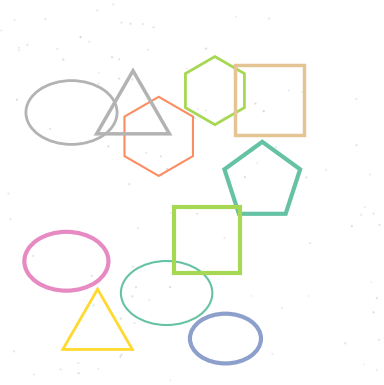[{"shape": "oval", "thickness": 1.5, "radius": 0.59, "center": [0.433, 0.239]}, {"shape": "pentagon", "thickness": 3, "radius": 0.52, "center": [0.681, 0.528]}, {"shape": "hexagon", "thickness": 1.5, "radius": 0.51, "center": [0.412, 0.646]}, {"shape": "oval", "thickness": 3, "radius": 0.46, "center": [0.586, 0.121]}, {"shape": "oval", "thickness": 3, "radius": 0.55, "center": [0.172, 0.321]}, {"shape": "hexagon", "thickness": 2, "radius": 0.44, "center": [0.558, 0.765]}, {"shape": "square", "thickness": 3, "radius": 0.43, "center": [0.538, 0.376]}, {"shape": "triangle", "thickness": 2, "radius": 0.52, "center": [0.253, 0.145]}, {"shape": "square", "thickness": 2.5, "radius": 0.45, "center": [0.699, 0.74]}, {"shape": "triangle", "thickness": 2.5, "radius": 0.55, "center": [0.345, 0.707]}, {"shape": "oval", "thickness": 2, "radius": 0.59, "center": [0.186, 0.708]}]